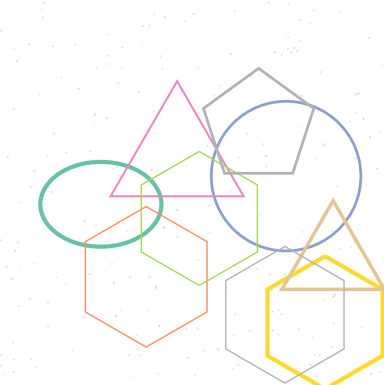[{"shape": "oval", "thickness": 3, "radius": 0.79, "center": [0.262, 0.469]}, {"shape": "hexagon", "thickness": 1, "radius": 0.91, "center": [0.38, 0.281]}, {"shape": "circle", "thickness": 2, "radius": 0.97, "center": [0.743, 0.543]}, {"shape": "triangle", "thickness": 1.5, "radius": 1.0, "center": [0.46, 0.59]}, {"shape": "hexagon", "thickness": 1, "radius": 0.87, "center": [0.518, 0.433]}, {"shape": "hexagon", "thickness": 3, "radius": 0.86, "center": [0.844, 0.162]}, {"shape": "triangle", "thickness": 2.5, "radius": 0.77, "center": [0.865, 0.325]}, {"shape": "hexagon", "thickness": 1, "radius": 0.89, "center": [0.74, 0.182]}, {"shape": "pentagon", "thickness": 2, "radius": 0.75, "center": [0.672, 0.672]}]